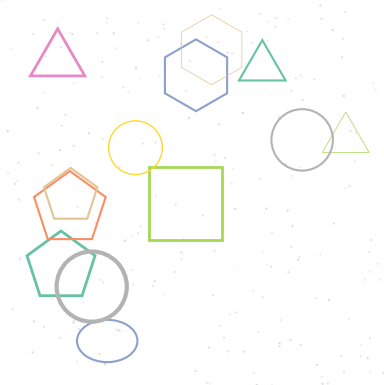[{"shape": "pentagon", "thickness": 2, "radius": 0.46, "center": [0.159, 0.307]}, {"shape": "triangle", "thickness": 1.5, "radius": 0.35, "center": [0.681, 0.826]}, {"shape": "pentagon", "thickness": 1.5, "radius": 0.49, "center": [0.181, 0.458]}, {"shape": "oval", "thickness": 1.5, "radius": 0.39, "center": [0.278, 0.114]}, {"shape": "hexagon", "thickness": 1.5, "radius": 0.47, "center": [0.509, 0.804]}, {"shape": "triangle", "thickness": 2, "radius": 0.41, "center": [0.15, 0.844]}, {"shape": "square", "thickness": 2, "radius": 0.48, "center": [0.483, 0.471]}, {"shape": "triangle", "thickness": 0.5, "radius": 0.35, "center": [0.898, 0.639]}, {"shape": "circle", "thickness": 1, "radius": 0.35, "center": [0.352, 0.616]}, {"shape": "pentagon", "thickness": 1.5, "radius": 0.36, "center": [0.184, 0.491]}, {"shape": "hexagon", "thickness": 0.5, "radius": 0.45, "center": [0.55, 0.871]}, {"shape": "circle", "thickness": 1.5, "radius": 0.4, "center": [0.785, 0.637]}, {"shape": "circle", "thickness": 3, "radius": 0.46, "center": [0.238, 0.256]}]